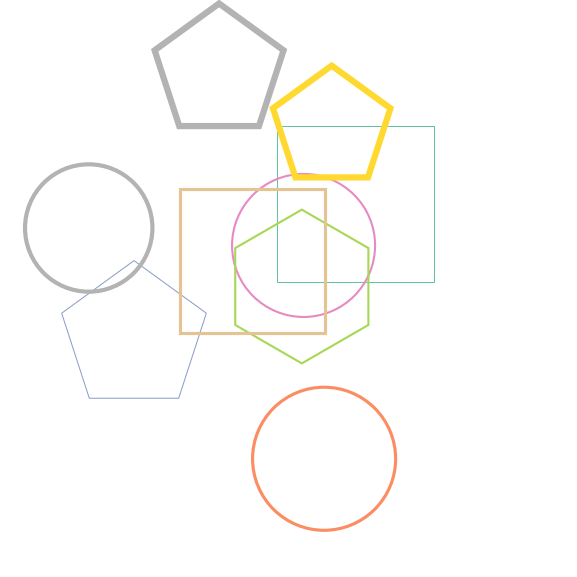[{"shape": "square", "thickness": 0.5, "radius": 0.68, "center": [0.615, 0.645]}, {"shape": "circle", "thickness": 1.5, "radius": 0.62, "center": [0.561, 0.205]}, {"shape": "pentagon", "thickness": 0.5, "radius": 0.66, "center": [0.232, 0.416]}, {"shape": "circle", "thickness": 1, "radius": 0.62, "center": [0.526, 0.574]}, {"shape": "hexagon", "thickness": 1, "radius": 0.67, "center": [0.523, 0.503]}, {"shape": "pentagon", "thickness": 3, "radius": 0.53, "center": [0.574, 0.779]}, {"shape": "square", "thickness": 1.5, "radius": 0.63, "center": [0.437, 0.547]}, {"shape": "pentagon", "thickness": 3, "radius": 0.59, "center": [0.379, 0.876]}, {"shape": "circle", "thickness": 2, "radius": 0.55, "center": [0.154, 0.604]}]